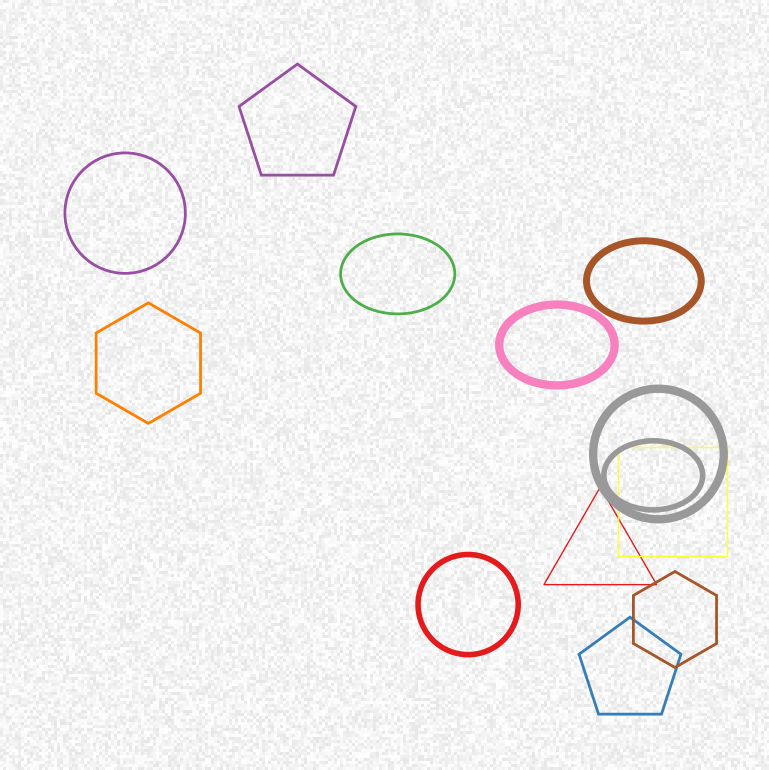[{"shape": "circle", "thickness": 2, "radius": 0.33, "center": [0.608, 0.215]}, {"shape": "triangle", "thickness": 0.5, "radius": 0.42, "center": [0.78, 0.283]}, {"shape": "pentagon", "thickness": 1, "radius": 0.35, "center": [0.818, 0.129]}, {"shape": "oval", "thickness": 1, "radius": 0.37, "center": [0.517, 0.644]}, {"shape": "circle", "thickness": 1, "radius": 0.39, "center": [0.163, 0.723]}, {"shape": "pentagon", "thickness": 1, "radius": 0.4, "center": [0.386, 0.837]}, {"shape": "hexagon", "thickness": 1, "radius": 0.39, "center": [0.193, 0.528]}, {"shape": "square", "thickness": 0.5, "radius": 0.36, "center": [0.873, 0.349]}, {"shape": "oval", "thickness": 2.5, "radius": 0.37, "center": [0.836, 0.635]}, {"shape": "hexagon", "thickness": 1, "radius": 0.31, "center": [0.877, 0.195]}, {"shape": "oval", "thickness": 3, "radius": 0.37, "center": [0.723, 0.552]}, {"shape": "circle", "thickness": 3, "radius": 0.42, "center": [0.855, 0.41]}, {"shape": "oval", "thickness": 2, "radius": 0.32, "center": [0.848, 0.383]}]